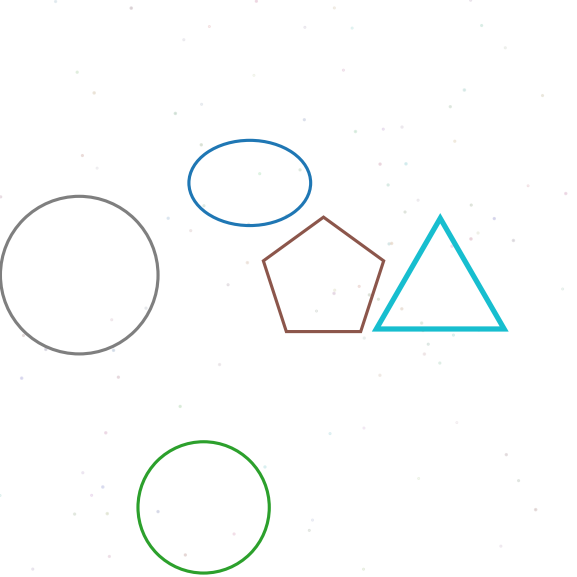[{"shape": "oval", "thickness": 1.5, "radius": 0.53, "center": [0.433, 0.682]}, {"shape": "circle", "thickness": 1.5, "radius": 0.57, "center": [0.353, 0.121]}, {"shape": "pentagon", "thickness": 1.5, "radius": 0.55, "center": [0.56, 0.514]}, {"shape": "circle", "thickness": 1.5, "radius": 0.68, "center": [0.137, 0.523]}, {"shape": "triangle", "thickness": 2.5, "radius": 0.64, "center": [0.762, 0.493]}]